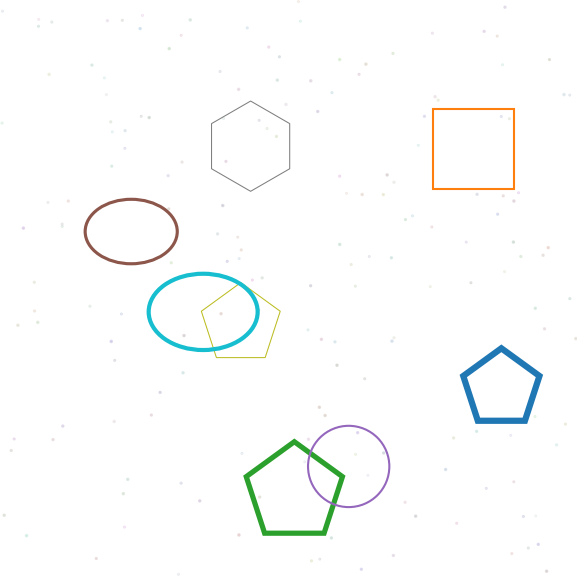[{"shape": "pentagon", "thickness": 3, "radius": 0.35, "center": [0.868, 0.327]}, {"shape": "square", "thickness": 1, "radius": 0.35, "center": [0.82, 0.742]}, {"shape": "pentagon", "thickness": 2.5, "radius": 0.44, "center": [0.51, 0.147]}, {"shape": "circle", "thickness": 1, "radius": 0.35, "center": [0.604, 0.191]}, {"shape": "oval", "thickness": 1.5, "radius": 0.4, "center": [0.227, 0.598]}, {"shape": "hexagon", "thickness": 0.5, "radius": 0.39, "center": [0.434, 0.746]}, {"shape": "pentagon", "thickness": 0.5, "radius": 0.36, "center": [0.417, 0.438]}, {"shape": "oval", "thickness": 2, "radius": 0.47, "center": [0.352, 0.459]}]